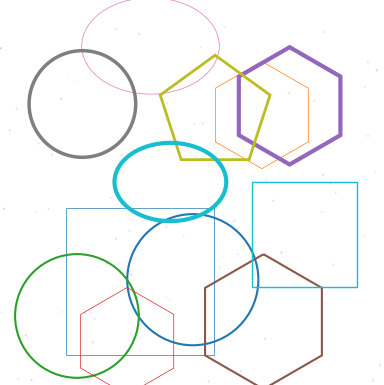[{"shape": "circle", "thickness": 1.5, "radius": 0.85, "center": [0.501, 0.274]}, {"shape": "square", "thickness": 0.5, "radius": 0.96, "center": [0.364, 0.269]}, {"shape": "hexagon", "thickness": 0.5, "radius": 0.7, "center": [0.68, 0.701]}, {"shape": "circle", "thickness": 1.5, "radius": 0.8, "center": [0.2, 0.179]}, {"shape": "hexagon", "thickness": 0.5, "radius": 0.7, "center": [0.33, 0.114]}, {"shape": "hexagon", "thickness": 3, "radius": 0.76, "center": [0.752, 0.725]}, {"shape": "hexagon", "thickness": 1.5, "radius": 0.88, "center": [0.684, 0.164]}, {"shape": "oval", "thickness": 0.5, "radius": 0.89, "center": [0.391, 0.881]}, {"shape": "circle", "thickness": 2.5, "radius": 0.69, "center": [0.214, 0.73]}, {"shape": "pentagon", "thickness": 2, "radius": 0.75, "center": [0.559, 0.707]}, {"shape": "oval", "thickness": 3, "radius": 0.73, "center": [0.443, 0.527]}, {"shape": "square", "thickness": 1, "radius": 0.68, "center": [0.791, 0.391]}]